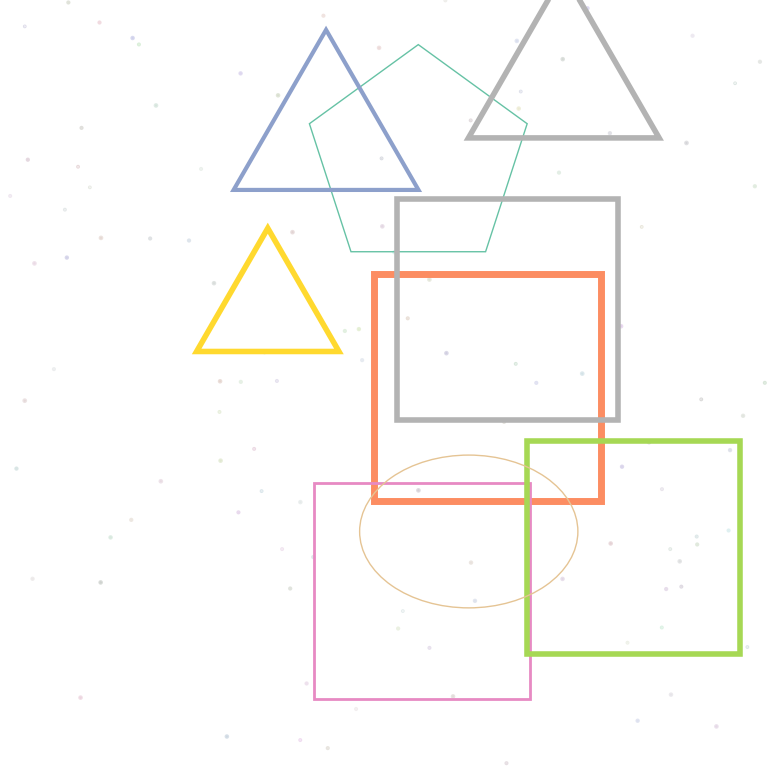[{"shape": "pentagon", "thickness": 0.5, "radius": 0.74, "center": [0.543, 0.793]}, {"shape": "square", "thickness": 2.5, "radius": 0.74, "center": [0.633, 0.497]}, {"shape": "triangle", "thickness": 1.5, "radius": 0.69, "center": [0.423, 0.823]}, {"shape": "square", "thickness": 1, "radius": 0.7, "center": [0.548, 0.233]}, {"shape": "square", "thickness": 2, "radius": 0.69, "center": [0.823, 0.289]}, {"shape": "triangle", "thickness": 2, "radius": 0.53, "center": [0.348, 0.597]}, {"shape": "oval", "thickness": 0.5, "radius": 0.71, "center": [0.609, 0.31]}, {"shape": "triangle", "thickness": 2, "radius": 0.71, "center": [0.732, 0.892]}, {"shape": "square", "thickness": 2, "radius": 0.72, "center": [0.659, 0.598]}]